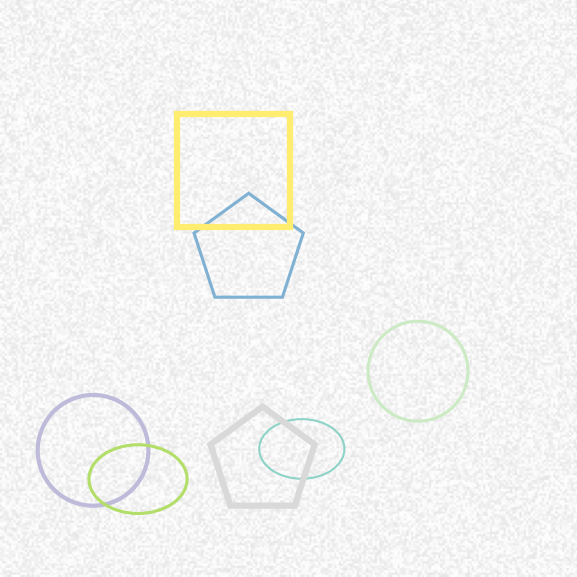[{"shape": "oval", "thickness": 1, "radius": 0.37, "center": [0.523, 0.222]}, {"shape": "circle", "thickness": 2, "radius": 0.48, "center": [0.161, 0.219]}, {"shape": "pentagon", "thickness": 1.5, "radius": 0.5, "center": [0.431, 0.565]}, {"shape": "oval", "thickness": 1.5, "radius": 0.42, "center": [0.239, 0.17]}, {"shape": "pentagon", "thickness": 3, "radius": 0.47, "center": [0.455, 0.2]}, {"shape": "circle", "thickness": 1.5, "radius": 0.43, "center": [0.724, 0.356]}, {"shape": "square", "thickness": 3, "radius": 0.49, "center": [0.405, 0.704]}]